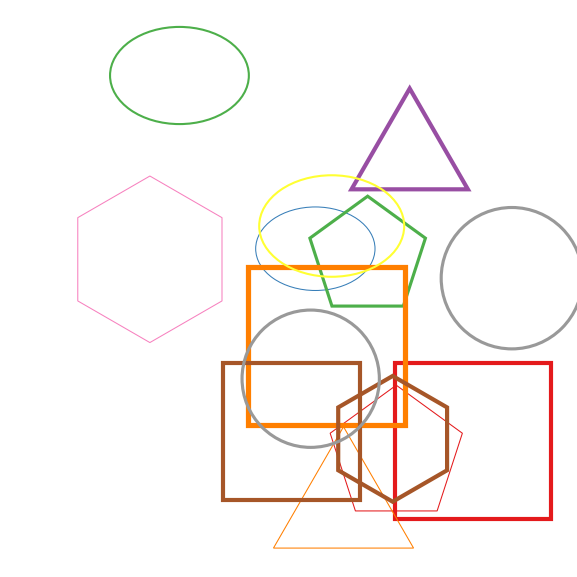[{"shape": "pentagon", "thickness": 0.5, "radius": 0.6, "center": [0.686, 0.212]}, {"shape": "square", "thickness": 2, "radius": 0.68, "center": [0.819, 0.236]}, {"shape": "oval", "thickness": 0.5, "radius": 0.52, "center": [0.546, 0.568]}, {"shape": "oval", "thickness": 1, "radius": 0.6, "center": [0.311, 0.868]}, {"shape": "pentagon", "thickness": 1.5, "radius": 0.53, "center": [0.637, 0.554]}, {"shape": "triangle", "thickness": 2, "radius": 0.58, "center": [0.709, 0.73]}, {"shape": "square", "thickness": 2.5, "radius": 0.68, "center": [0.566, 0.4]}, {"shape": "triangle", "thickness": 0.5, "radius": 0.7, "center": [0.595, 0.12]}, {"shape": "oval", "thickness": 1, "radius": 0.63, "center": [0.574, 0.608]}, {"shape": "hexagon", "thickness": 2, "radius": 0.54, "center": [0.68, 0.239]}, {"shape": "square", "thickness": 2, "radius": 0.59, "center": [0.505, 0.252]}, {"shape": "hexagon", "thickness": 0.5, "radius": 0.72, "center": [0.26, 0.55]}, {"shape": "circle", "thickness": 1.5, "radius": 0.61, "center": [0.886, 0.517]}, {"shape": "circle", "thickness": 1.5, "radius": 0.59, "center": [0.538, 0.343]}]